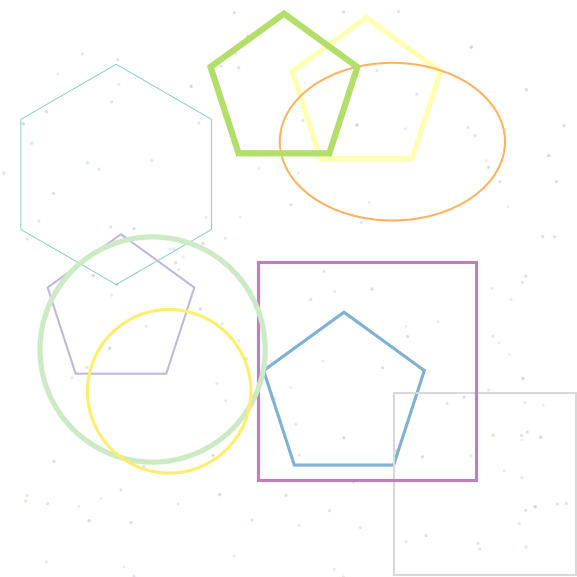[{"shape": "hexagon", "thickness": 0.5, "radius": 0.95, "center": [0.201, 0.697]}, {"shape": "pentagon", "thickness": 2.5, "radius": 0.67, "center": [0.634, 0.833]}, {"shape": "pentagon", "thickness": 1, "radius": 0.67, "center": [0.209, 0.46]}, {"shape": "pentagon", "thickness": 1.5, "radius": 0.73, "center": [0.596, 0.312]}, {"shape": "oval", "thickness": 1, "radius": 0.98, "center": [0.679, 0.754]}, {"shape": "pentagon", "thickness": 3, "radius": 0.67, "center": [0.492, 0.842]}, {"shape": "square", "thickness": 1, "radius": 0.79, "center": [0.84, 0.161]}, {"shape": "square", "thickness": 1.5, "radius": 0.94, "center": [0.635, 0.357]}, {"shape": "circle", "thickness": 2.5, "radius": 0.98, "center": [0.264, 0.394]}, {"shape": "circle", "thickness": 1.5, "radius": 0.71, "center": [0.293, 0.322]}]